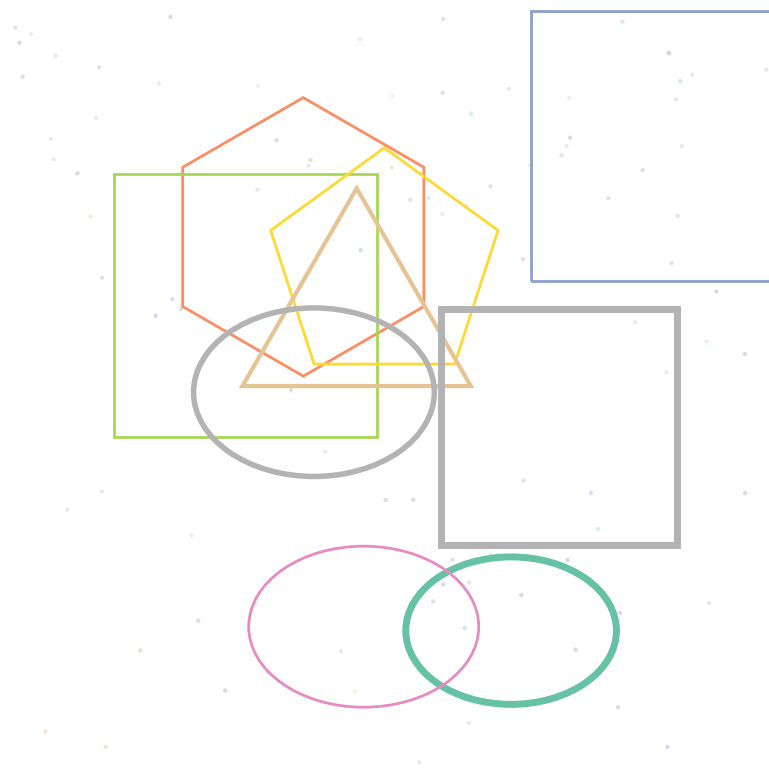[{"shape": "oval", "thickness": 2.5, "radius": 0.68, "center": [0.664, 0.181]}, {"shape": "hexagon", "thickness": 1, "radius": 0.9, "center": [0.394, 0.692]}, {"shape": "square", "thickness": 1, "radius": 0.88, "center": [0.866, 0.811]}, {"shape": "oval", "thickness": 1, "radius": 0.75, "center": [0.472, 0.186]}, {"shape": "square", "thickness": 1, "radius": 0.85, "center": [0.319, 0.604]}, {"shape": "pentagon", "thickness": 1, "radius": 0.78, "center": [0.499, 0.653]}, {"shape": "triangle", "thickness": 1.5, "radius": 0.86, "center": [0.463, 0.584]}, {"shape": "oval", "thickness": 2, "radius": 0.78, "center": [0.408, 0.491]}, {"shape": "square", "thickness": 2.5, "radius": 0.77, "center": [0.726, 0.445]}]